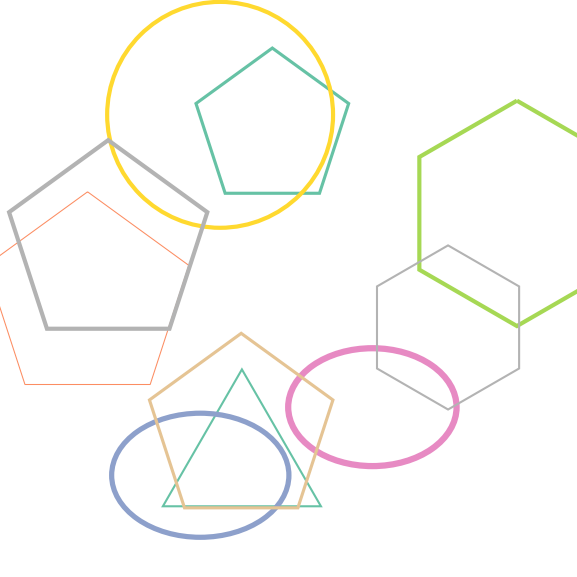[{"shape": "triangle", "thickness": 1, "radius": 0.79, "center": [0.419, 0.201]}, {"shape": "pentagon", "thickness": 1.5, "radius": 0.69, "center": [0.472, 0.777]}, {"shape": "pentagon", "thickness": 0.5, "radius": 0.92, "center": [0.152, 0.483]}, {"shape": "oval", "thickness": 2.5, "radius": 0.77, "center": [0.347, 0.176]}, {"shape": "oval", "thickness": 3, "radius": 0.73, "center": [0.645, 0.294]}, {"shape": "hexagon", "thickness": 2, "radius": 0.98, "center": [0.895, 0.63]}, {"shape": "circle", "thickness": 2, "radius": 0.98, "center": [0.381, 0.8]}, {"shape": "pentagon", "thickness": 1.5, "radius": 0.84, "center": [0.418, 0.255]}, {"shape": "hexagon", "thickness": 1, "radius": 0.71, "center": [0.776, 0.432]}, {"shape": "pentagon", "thickness": 2, "radius": 0.9, "center": [0.187, 0.576]}]